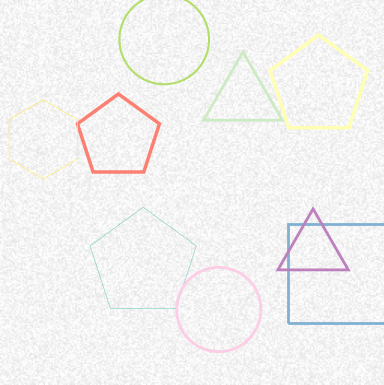[{"shape": "pentagon", "thickness": 0.5, "radius": 0.73, "center": [0.372, 0.317]}, {"shape": "pentagon", "thickness": 2.5, "radius": 0.67, "center": [0.828, 0.776]}, {"shape": "pentagon", "thickness": 2.5, "radius": 0.56, "center": [0.308, 0.644]}, {"shape": "square", "thickness": 2, "radius": 0.64, "center": [0.877, 0.289]}, {"shape": "circle", "thickness": 1.5, "radius": 0.58, "center": [0.427, 0.898]}, {"shape": "circle", "thickness": 2, "radius": 0.55, "center": [0.568, 0.196]}, {"shape": "triangle", "thickness": 2, "radius": 0.53, "center": [0.813, 0.352]}, {"shape": "triangle", "thickness": 2, "radius": 0.59, "center": [0.631, 0.747]}, {"shape": "hexagon", "thickness": 0.5, "radius": 0.51, "center": [0.112, 0.638]}]